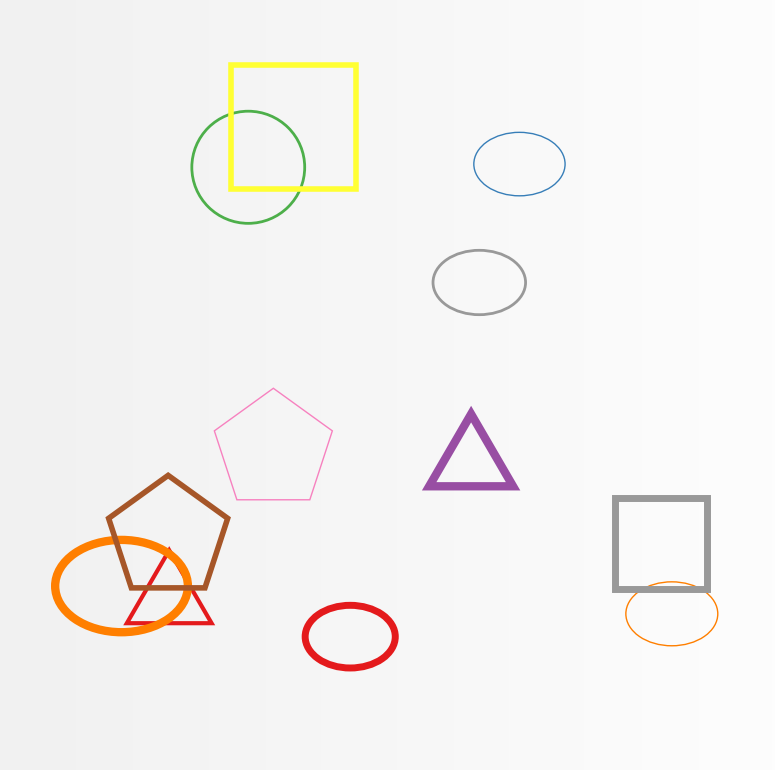[{"shape": "oval", "thickness": 2.5, "radius": 0.29, "center": [0.452, 0.173]}, {"shape": "triangle", "thickness": 1.5, "radius": 0.32, "center": [0.218, 0.222]}, {"shape": "oval", "thickness": 0.5, "radius": 0.29, "center": [0.67, 0.787]}, {"shape": "circle", "thickness": 1, "radius": 0.36, "center": [0.32, 0.783]}, {"shape": "triangle", "thickness": 3, "radius": 0.31, "center": [0.608, 0.4]}, {"shape": "oval", "thickness": 0.5, "radius": 0.3, "center": [0.867, 0.203]}, {"shape": "oval", "thickness": 3, "radius": 0.43, "center": [0.157, 0.239]}, {"shape": "square", "thickness": 2, "radius": 0.4, "center": [0.379, 0.835]}, {"shape": "pentagon", "thickness": 2, "radius": 0.4, "center": [0.217, 0.302]}, {"shape": "pentagon", "thickness": 0.5, "radius": 0.4, "center": [0.353, 0.416]}, {"shape": "square", "thickness": 2.5, "radius": 0.3, "center": [0.853, 0.294]}, {"shape": "oval", "thickness": 1, "radius": 0.3, "center": [0.618, 0.633]}]